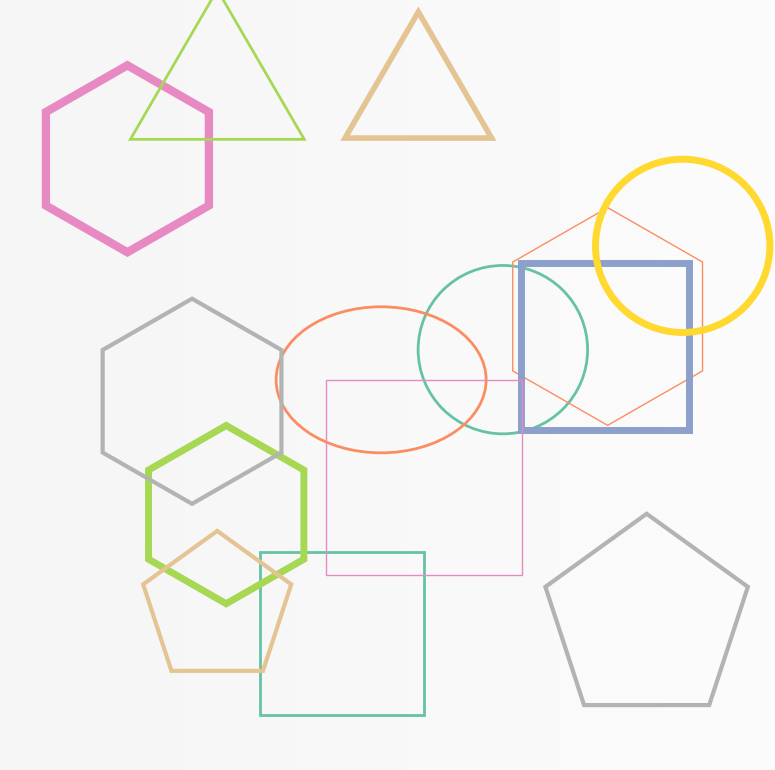[{"shape": "circle", "thickness": 1, "radius": 0.55, "center": [0.649, 0.546]}, {"shape": "square", "thickness": 1, "radius": 0.53, "center": [0.441, 0.177]}, {"shape": "hexagon", "thickness": 0.5, "radius": 0.71, "center": [0.784, 0.589]}, {"shape": "oval", "thickness": 1, "radius": 0.68, "center": [0.492, 0.507]}, {"shape": "square", "thickness": 2.5, "radius": 0.54, "center": [0.781, 0.55]}, {"shape": "square", "thickness": 0.5, "radius": 0.63, "center": [0.547, 0.379]}, {"shape": "hexagon", "thickness": 3, "radius": 0.61, "center": [0.164, 0.794]}, {"shape": "hexagon", "thickness": 2.5, "radius": 0.58, "center": [0.292, 0.332]}, {"shape": "triangle", "thickness": 1, "radius": 0.65, "center": [0.28, 0.884]}, {"shape": "circle", "thickness": 2.5, "radius": 0.56, "center": [0.881, 0.681]}, {"shape": "triangle", "thickness": 2, "radius": 0.55, "center": [0.54, 0.875]}, {"shape": "pentagon", "thickness": 1.5, "radius": 0.5, "center": [0.28, 0.21]}, {"shape": "hexagon", "thickness": 1.5, "radius": 0.67, "center": [0.248, 0.479]}, {"shape": "pentagon", "thickness": 1.5, "radius": 0.69, "center": [0.834, 0.195]}]